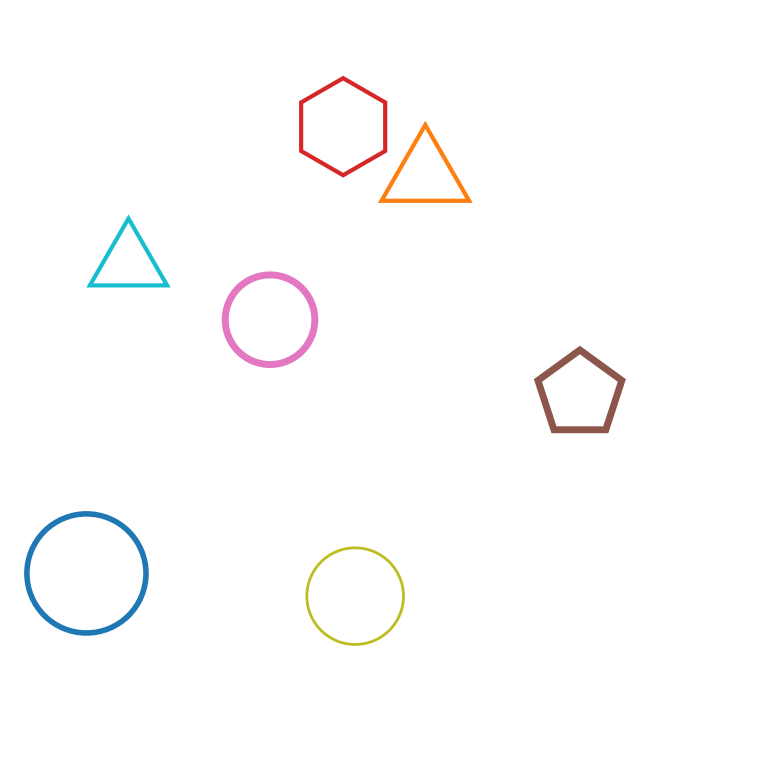[{"shape": "circle", "thickness": 2, "radius": 0.39, "center": [0.112, 0.255]}, {"shape": "triangle", "thickness": 1.5, "radius": 0.33, "center": [0.552, 0.772]}, {"shape": "hexagon", "thickness": 1.5, "radius": 0.32, "center": [0.446, 0.835]}, {"shape": "pentagon", "thickness": 2.5, "radius": 0.29, "center": [0.753, 0.488]}, {"shape": "circle", "thickness": 2.5, "radius": 0.29, "center": [0.351, 0.585]}, {"shape": "circle", "thickness": 1, "radius": 0.31, "center": [0.461, 0.226]}, {"shape": "triangle", "thickness": 1.5, "radius": 0.29, "center": [0.167, 0.658]}]